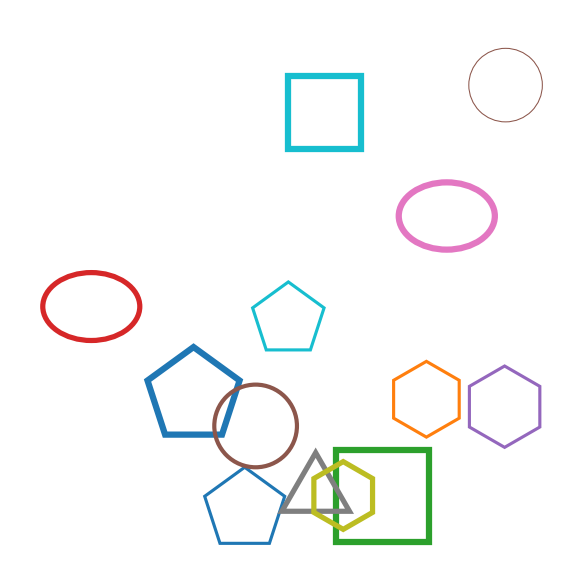[{"shape": "pentagon", "thickness": 1.5, "radius": 0.36, "center": [0.424, 0.117]}, {"shape": "pentagon", "thickness": 3, "radius": 0.42, "center": [0.335, 0.314]}, {"shape": "hexagon", "thickness": 1.5, "radius": 0.33, "center": [0.738, 0.308]}, {"shape": "square", "thickness": 3, "radius": 0.4, "center": [0.663, 0.14]}, {"shape": "oval", "thickness": 2.5, "radius": 0.42, "center": [0.158, 0.468]}, {"shape": "hexagon", "thickness": 1.5, "radius": 0.35, "center": [0.874, 0.295]}, {"shape": "circle", "thickness": 0.5, "radius": 0.32, "center": [0.875, 0.852]}, {"shape": "circle", "thickness": 2, "radius": 0.36, "center": [0.443, 0.262]}, {"shape": "oval", "thickness": 3, "radius": 0.42, "center": [0.774, 0.625]}, {"shape": "triangle", "thickness": 2.5, "radius": 0.34, "center": [0.547, 0.148]}, {"shape": "hexagon", "thickness": 2.5, "radius": 0.29, "center": [0.594, 0.141]}, {"shape": "pentagon", "thickness": 1.5, "radius": 0.33, "center": [0.499, 0.446]}, {"shape": "square", "thickness": 3, "radius": 0.32, "center": [0.561, 0.804]}]